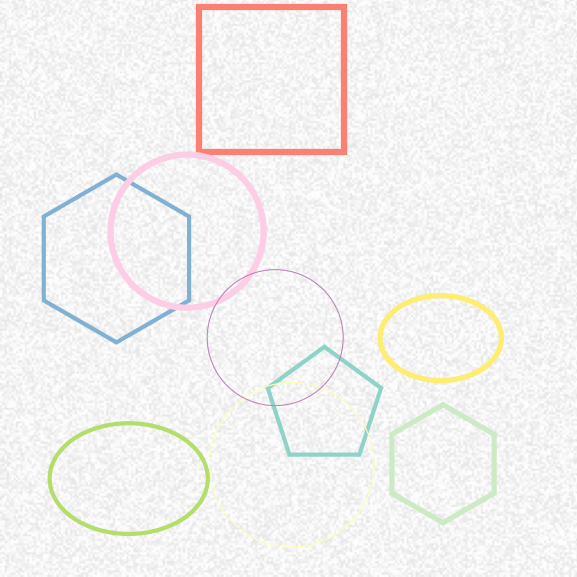[{"shape": "pentagon", "thickness": 2, "radius": 0.52, "center": [0.562, 0.295]}, {"shape": "circle", "thickness": 0.5, "radius": 0.71, "center": [0.505, 0.194]}, {"shape": "square", "thickness": 3, "radius": 0.63, "center": [0.47, 0.862]}, {"shape": "hexagon", "thickness": 2, "radius": 0.73, "center": [0.202, 0.552]}, {"shape": "oval", "thickness": 2, "radius": 0.68, "center": [0.223, 0.17]}, {"shape": "circle", "thickness": 3, "radius": 0.66, "center": [0.324, 0.599]}, {"shape": "circle", "thickness": 0.5, "radius": 0.59, "center": [0.477, 0.415]}, {"shape": "hexagon", "thickness": 2.5, "radius": 0.51, "center": [0.767, 0.196]}, {"shape": "oval", "thickness": 2.5, "radius": 0.53, "center": [0.763, 0.414]}]